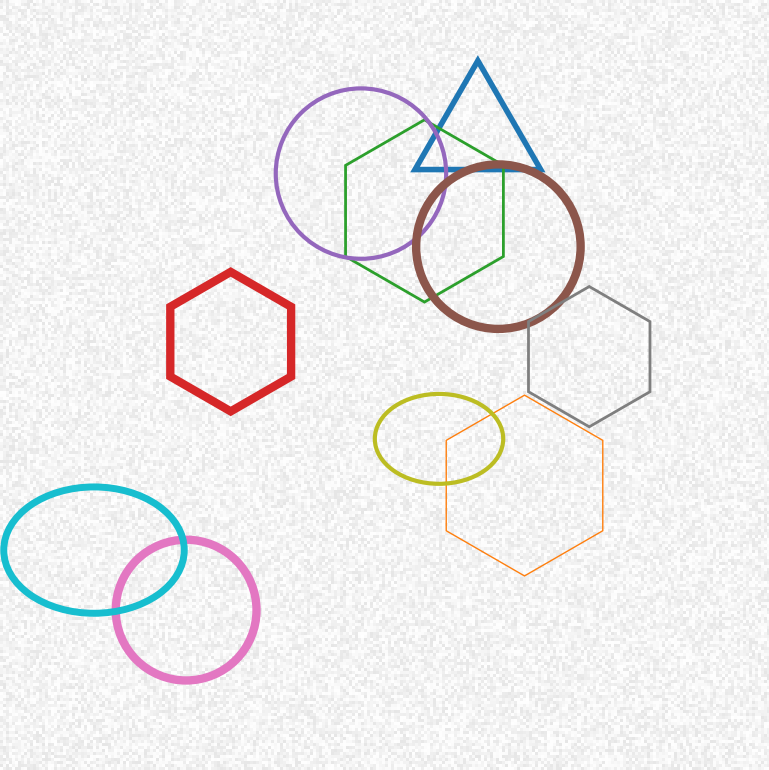[{"shape": "triangle", "thickness": 2, "radius": 0.47, "center": [0.621, 0.827]}, {"shape": "hexagon", "thickness": 0.5, "radius": 0.59, "center": [0.681, 0.369]}, {"shape": "hexagon", "thickness": 1, "radius": 0.59, "center": [0.551, 0.726]}, {"shape": "hexagon", "thickness": 3, "radius": 0.45, "center": [0.3, 0.556]}, {"shape": "circle", "thickness": 1.5, "radius": 0.55, "center": [0.469, 0.775]}, {"shape": "circle", "thickness": 3, "radius": 0.53, "center": [0.647, 0.68]}, {"shape": "circle", "thickness": 3, "radius": 0.46, "center": [0.242, 0.208]}, {"shape": "hexagon", "thickness": 1, "radius": 0.46, "center": [0.765, 0.537]}, {"shape": "oval", "thickness": 1.5, "radius": 0.42, "center": [0.57, 0.43]}, {"shape": "oval", "thickness": 2.5, "radius": 0.59, "center": [0.122, 0.286]}]